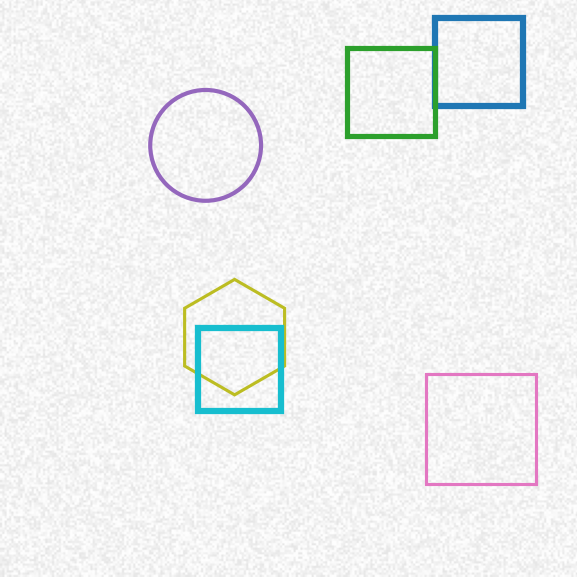[{"shape": "square", "thickness": 3, "radius": 0.38, "center": [0.829, 0.892]}, {"shape": "square", "thickness": 2.5, "radius": 0.38, "center": [0.677, 0.84]}, {"shape": "circle", "thickness": 2, "radius": 0.48, "center": [0.356, 0.747]}, {"shape": "square", "thickness": 1.5, "radius": 0.48, "center": [0.833, 0.256]}, {"shape": "hexagon", "thickness": 1.5, "radius": 0.5, "center": [0.406, 0.415]}, {"shape": "square", "thickness": 3, "radius": 0.36, "center": [0.414, 0.359]}]